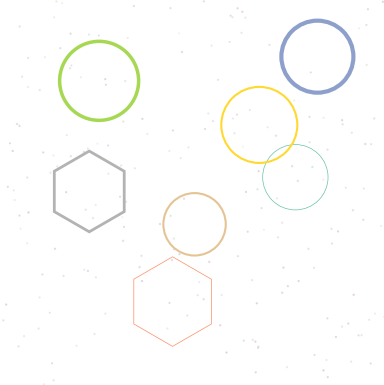[{"shape": "circle", "thickness": 0.5, "radius": 0.42, "center": [0.767, 0.54]}, {"shape": "hexagon", "thickness": 0.5, "radius": 0.58, "center": [0.448, 0.217]}, {"shape": "circle", "thickness": 3, "radius": 0.47, "center": [0.824, 0.853]}, {"shape": "circle", "thickness": 2.5, "radius": 0.51, "center": [0.257, 0.79]}, {"shape": "circle", "thickness": 1.5, "radius": 0.49, "center": [0.674, 0.676]}, {"shape": "circle", "thickness": 1.5, "radius": 0.41, "center": [0.505, 0.417]}, {"shape": "hexagon", "thickness": 2, "radius": 0.52, "center": [0.232, 0.503]}]